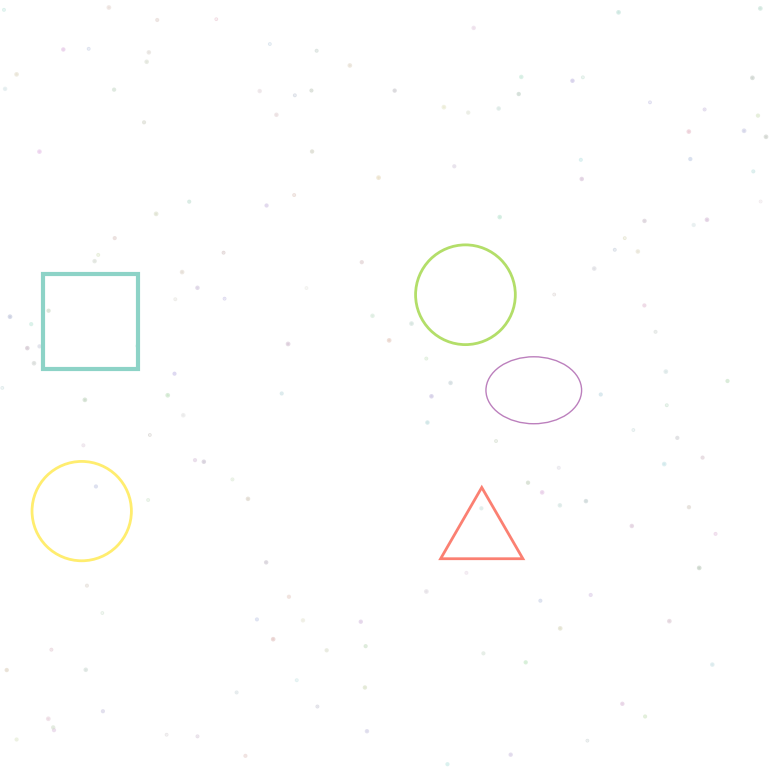[{"shape": "square", "thickness": 1.5, "radius": 0.31, "center": [0.118, 0.582]}, {"shape": "triangle", "thickness": 1, "radius": 0.31, "center": [0.626, 0.305]}, {"shape": "circle", "thickness": 1, "radius": 0.32, "center": [0.604, 0.617]}, {"shape": "oval", "thickness": 0.5, "radius": 0.31, "center": [0.693, 0.493]}, {"shape": "circle", "thickness": 1, "radius": 0.32, "center": [0.106, 0.336]}]